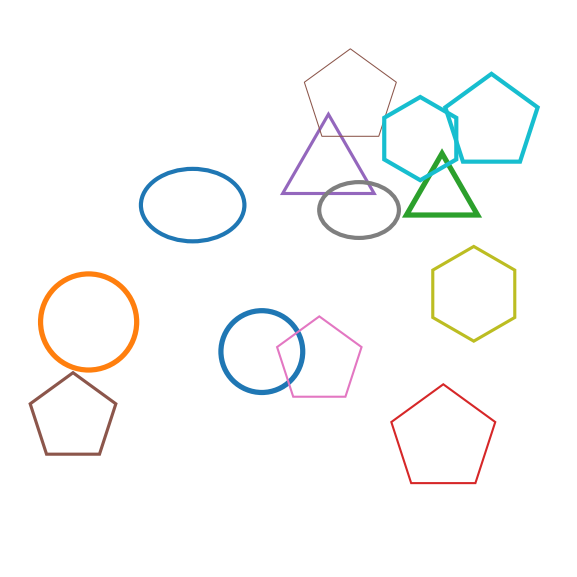[{"shape": "oval", "thickness": 2, "radius": 0.45, "center": [0.334, 0.644]}, {"shape": "circle", "thickness": 2.5, "radius": 0.35, "center": [0.453, 0.39]}, {"shape": "circle", "thickness": 2.5, "radius": 0.42, "center": [0.153, 0.442]}, {"shape": "triangle", "thickness": 2.5, "radius": 0.36, "center": [0.765, 0.662]}, {"shape": "pentagon", "thickness": 1, "radius": 0.47, "center": [0.768, 0.239]}, {"shape": "triangle", "thickness": 1.5, "radius": 0.46, "center": [0.569, 0.71]}, {"shape": "pentagon", "thickness": 0.5, "radius": 0.42, "center": [0.607, 0.831]}, {"shape": "pentagon", "thickness": 1.5, "radius": 0.39, "center": [0.126, 0.276]}, {"shape": "pentagon", "thickness": 1, "radius": 0.38, "center": [0.553, 0.374]}, {"shape": "oval", "thickness": 2, "radius": 0.35, "center": [0.622, 0.635]}, {"shape": "hexagon", "thickness": 1.5, "radius": 0.41, "center": [0.82, 0.49]}, {"shape": "pentagon", "thickness": 2, "radius": 0.42, "center": [0.851, 0.787]}, {"shape": "hexagon", "thickness": 2, "radius": 0.36, "center": [0.728, 0.759]}]